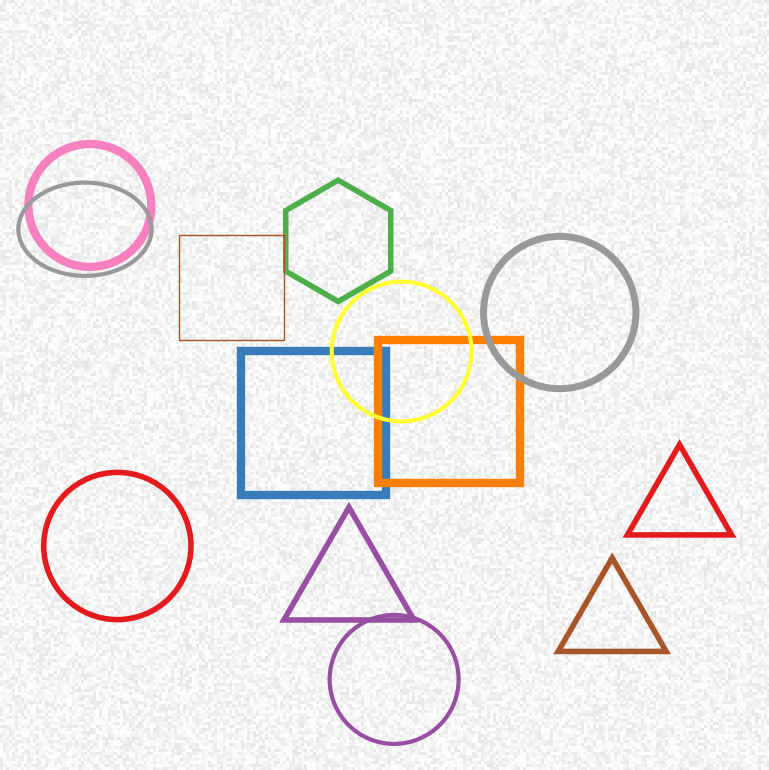[{"shape": "triangle", "thickness": 2, "radius": 0.39, "center": [0.883, 0.344]}, {"shape": "circle", "thickness": 2, "radius": 0.48, "center": [0.152, 0.291]}, {"shape": "square", "thickness": 3, "radius": 0.47, "center": [0.407, 0.451]}, {"shape": "hexagon", "thickness": 2, "radius": 0.39, "center": [0.439, 0.687]}, {"shape": "triangle", "thickness": 2, "radius": 0.49, "center": [0.453, 0.244]}, {"shape": "circle", "thickness": 1.5, "radius": 0.42, "center": [0.512, 0.118]}, {"shape": "square", "thickness": 3, "radius": 0.46, "center": [0.583, 0.466]}, {"shape": "circle", "thickness": 1.5, "radius": 0.45, "center": [0.522, 0.543]}, {"shape": "triangle", "thickness": 2, "radius": 0.4, "center": [0.795, 0.194]}, {"shape": "square", "thickness": 0.5, "radius": 0.34, "center": [0.3, 0.627]}, {"shape": "circle", "thickness": 3, "radius": 0.4, "center": [0.117, 0.733]}, {"shape": "circle", "thickness": 2.5, "radius": 0.49, "center": [0.727, 0.594]}, {"shape": "oval", "thickness": 1.5, "radius": 0.43, "center": [0.11, 0.702]}]